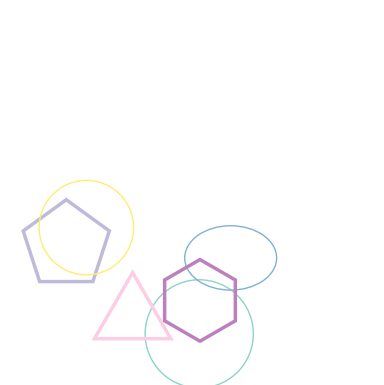[{"shape": "circle", "thickness": 1, "radius": 0.7, "center": [0.518, 0.133]}, {"shape": "pentagon", "thickness": 2.5, "radius": 0.59, "center": [0.172, 0.364]}, {"shape": "oval", "thickness": 1, "radius": 0.6, "center": [0.599, 0.33]}, {"shape": "triangle", "thickness": 2.5, "radius": 0.57, "center": [0.345, 0.178]}, {"shape": "hexagon", "thickness": 2.5, "radius": 0.53, "center": [0.519, 0.22]}, {"shape": "circle", "thickness": 1, "radius": 0.61, "center": [0.224, 0.409]}]